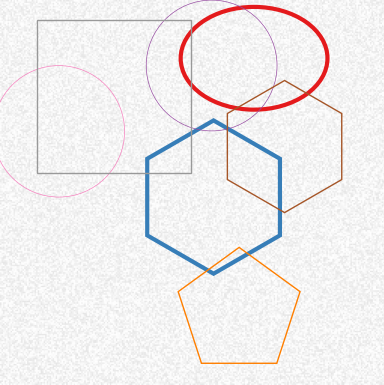[{"shape": "oval", "thickness": 3, "radius": 0.95, "center": [0.66, 0.849]}, {"shape": "hexagon", "thickness": 3, "radius": 1.0, "center": [0.555, 0.488]}, {"shape": "circle", "thickness": 0.5, "radius": 0.85, "center": [0.55, 0.83]}, {"shape": "pentagon", "thickness": 1, "radius": 0.83, "center": [0.621, 0.191]}, {"shape": "hexagon", "thickness": 1, "radius": 0.86, "center": [0.739, 0.619]}, {"shape": "circle", "thickness": 0.5, "radius": 0.85, "center": [0.153, 0.659]}, {"shape": "square", "thickness": 1, "radius": 0.99, "center": [0.296, 0.75]}]